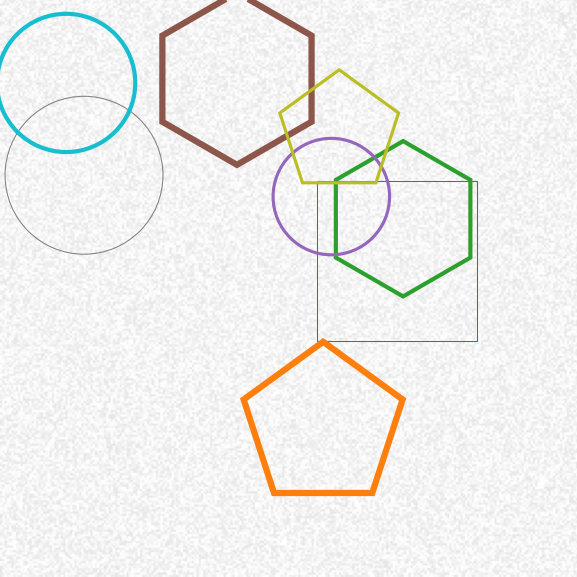[{"shape": "square", "thickness": 0.5, "radius": 0.7, "center": [0.687, 0.547]}, {"shape": "pentagon", "thickness": 3, "radius": 0.72, "center": [0.56, 0.263]}, {"shape": "hexagon", "thickness": 2, "radius": 0.67, "center": [0.698, 0.62]}, {"shape": "circle", "thickness": 1.5, "radius": 0.5, "center": [0.574, 0.659]}, {"shape": "hexagon", "thickness": 3, "radius": 0.75, "center": [0.41, 0.863]}, {"shape": "circle", "thickness": 0.5, "radius": 0.68, "center": [0.145, 0.696]}, {"shape": "pentagon", "thickness": 1.5, "radius": 0.54, "center": [0.587, 0.77]}, {"shape": "circle", "thickness": 2, "radius": 0.6, "center": [0.115, 0.856]}]